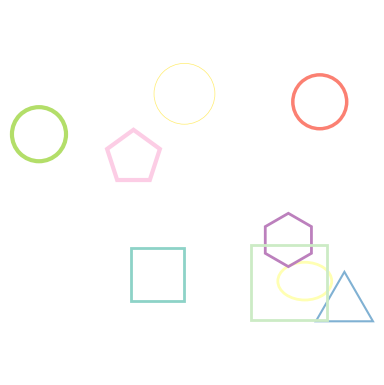[{"shape": "square", "thickness": 2, "radius": 0.34, "center": [0.409, 0.287]}, {"shape": "oval", "thickness": 2, "radius": 0.35, "center": [0.792, 0.27]}, {"shape": "circle", "thickness": 2.5, "radius": 0.35, "center": [0.831, 0.736]}, {"shape": "triangle", "thickness": 1.5, "radius": 0.43, "center": [0.895, 0.208]}, {"shape": "circle", "thickness": 3, "radius": 0.35, "center": [0.101, 0.651]}, {"shape": "pentagon", "thickness": 3, "radius": 0.36, "center": [0.347, 0.591]}, {"shape": "hexagon", "thickness": 2, "radius": 0.35, "center": [0.749, 0.377]}, {"shape": "square", "thickness": 2, "radius": 0.49, "center": [0.75, 0.266]}, {"shape": "circle", "thickness": 0.5, "radius": 0.4, "center": [0.479, 0.756]}]